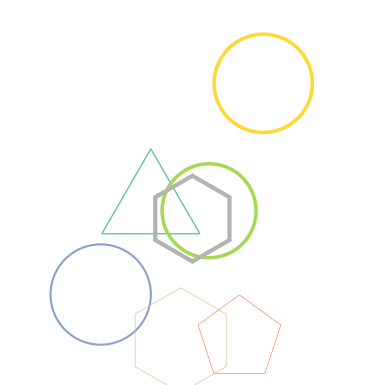[{"shape": "triangle", "thickness": 1, "radius": 0.73, "center": [0.392, 0.466]}, {"shape": "pentagon", "thickness": 0.5, "radius": 0.56, "center": [0.622, 0.121]}, {"shape": "circle", "thickness": 1.5, "radius": 0.65, "center": [0.262, 0.235]}, {"shape": "circle", "thickness": 2.5, "radius": 0.61, "center": [0.543, 0.453]}, {"shape": "circle", "thickness": 2.5, "radius": 0.64, "center": [0.684, 0.784]}, {"shape": "hexagon", "thickness": 0.5, "radius": 0.68, "center": [0.469, 0.116]}, {"shape": "hexagon", "thickness": 3, "radius": 0.56, "center": [0.5, 0.432]}]